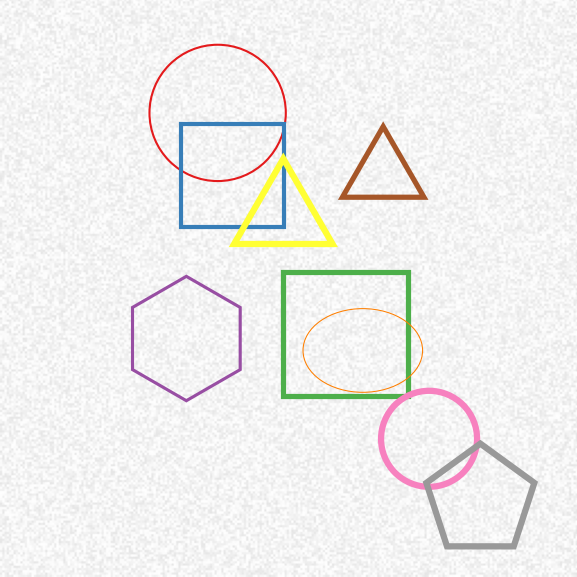[{"shape": "circle", "thickness": 1, "radius": 0.59, "center": [0.377, 0.804]}, {"shape": "square", "thickness": 2, "radius": 0.45, "center": [0.402, 0.696]}, {"shape": "square", "thickness": 2.5, "radius": 0.54, "center": [0.598, 0.421]}, {"shape": "hexagon", "thickness": 1.5, "radius": 0.54, "center": [0.323, 0.413]}, {"shape": "oval", "thickness": 0.5, "radius": 0.52, "center": [0.628, 0.392]}, {"shape": "triangle", "thickness": 3, "radius": 0.49, "center": [0.491, 0.626]}, {"shape": "triangle", "thickness": 2.5, "radius": 0.41, "center": [0.664, 0.698]}, {"shape": "circle", "thickness": 3, "radius": 0.42, "center": [0.743, 0.239]}, {"shape": "pentagon", "thickness": 3, "radius": 0.49, "center": [0.832, 0.133]}]